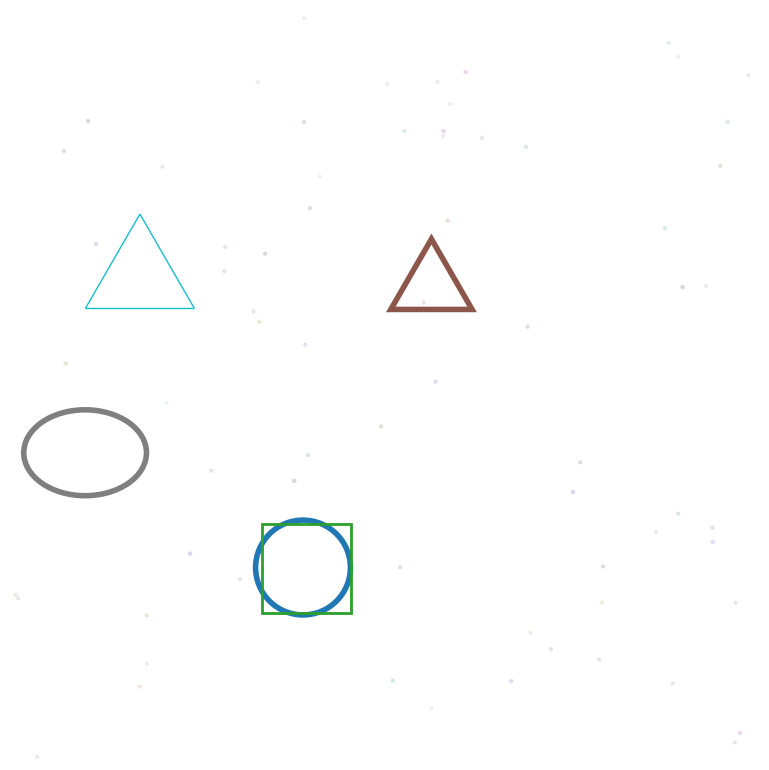[{"shape": "circle", "thickness": 2, "radius": 0.31, "center": [0.394, 0.263]}, {"shape": "square", "thickness": 1, "radius": 0.29, "center": [0.398, 0.262]}, {"shape": "triangle", "thickness": 2, "radius": 0.3, "center": [0.56, 0.629]}, {"shape": "oval", "thickness": 2, "radius": 0.4, "center": [0.111, 0.412]}, {"shape": "triangle", "thickness": 0.5, "radius": 0.41, "center": [0.182, 0.64]}]